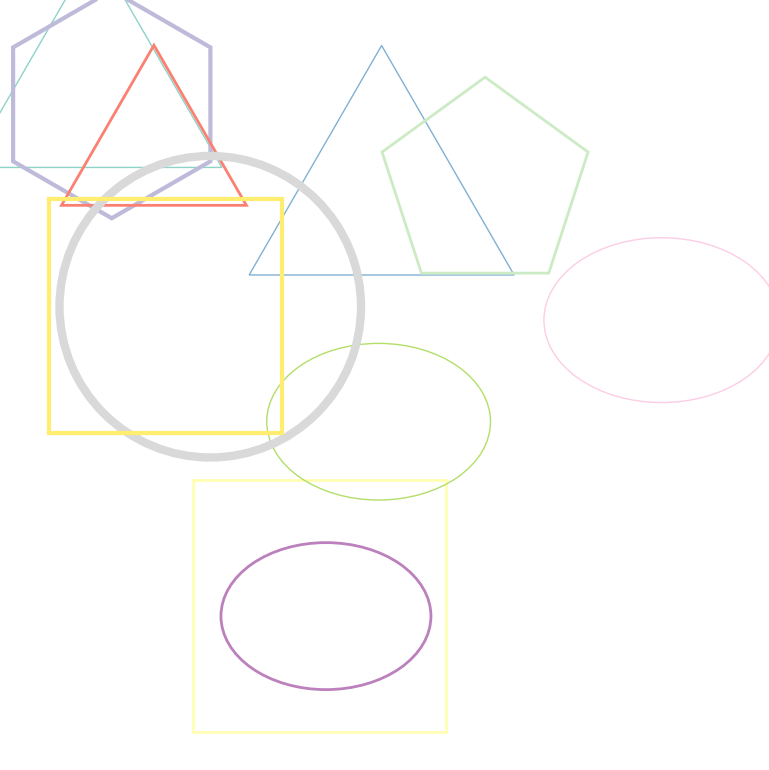[{"shape": "triangle", "thickness": 0.5, "radius": 0.95, "center": [0.124, 0.878]}, {"shape": "square", "thickness": 1, "radius": 0.82, "center": [0.415, 0.213]}, {"shape": "hexagon", "thickness": 1.5, "radius": 0.74, "center": [0.145, 0.864]}, {"shape": "triangle", "thickness": 1, "radius": 0.69, "center": [0.2, 0.803]}, {"shape": "triangle", "thickness": 0.5, "radius": 0.99, "center": [0.496, 0.742]}, {"shape": "oval", "thickness": 0.5, "radius": 0.73, "center": [0.492, 0.452]}, {"shape": "oval", "thickness": 0.5, "radius": 0.76, "center": [0.859, 0.584]}, {"shape": "circle", "thickness": 3, "radius": 0.98, "center": [0.273, 0.602]}, {"shape": "oval", "thickness": 1, "radius": 0.68, "center": [0.423, 0.2]}, {"shape": "pentagon", "thickness": 1, "radius": 0.7, "center": [0.63, 0.759]}, {"shape": "square", "thickness": 1.5, "radius": 0.76, "center": [0.215, 0.589]}]